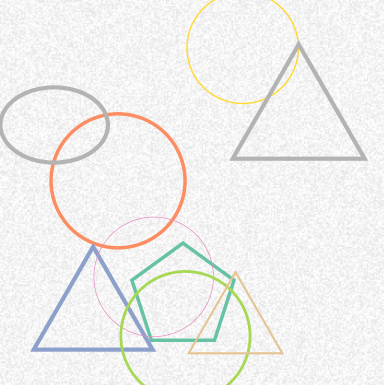[{"shape": "pentagon", "thickness": 2.5, "radius": 0.7, "center": [0.475, 0.229]}, {"shape": "circle", "thickness": 2.5, "radius": 0.87, "center": [0.307, 0.53]}, {"shape": "triangle", "thickness": 3, "radius": 0.89, "center": [0.242, 0.181]}, {"shape": "circle", "thickness": 0.5, "radius": 0.78, "center": [0.399, 0.281]}, {"shape": "circle", "thickness": 2, "radius": 0.84, "center": [0.482, 0.127]}, {"shape": "circle", "thickness": 1, "radius": 0.72, "center": [0.63, 0.876]}, {"shape": "triangle", "thickness": 1.5, "radius": 0.7, "center": [0.612, 0.153]}, {"shape": "triangle", "thickness": 3, "radius": 0.99, "center": [0.776, 0.687]}, {"shape": "oval", "thickness": 3, "radius": 0.7, "center": [0.141, 0.675]}]